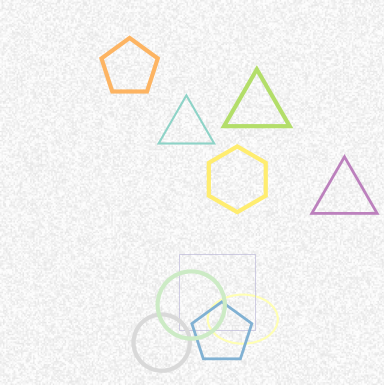[{"shape": "triangle", "thickness": 1.5, "radius": 0.42, "center": [0.484, 0.669]}, {"shape": "oval", "thickness": 1.5, "radius": 0.46, "center": [0.631, 0.171]}, {"shape": "square", "thickness": 0.5, "radius": 0.49, "center": [0.563, 0.241]}, {"shape": "pentagon", "thickness": 2, "radius": 0.41, "center": [0.576, 0.134]}, {"shape": "pentagon", "thickness": 3, "radius": 0.38, "center": [0.337, 0.825]}, {"shape": "triangle", "thickness": 3, "radius": 0.49, "center": [0.667, 0.722]}, {"shape": "circle", "thickness": 3, "radius": 0.37, "center": [0.42, 0.11]}, {"shape": "triangle", "thickness": 2, "radius": 0.49, "center": [0.895, 0.495]}, {"shape": "circle", "thickness": 3, "radius": 0.44, "center": [0.497, 0.208]}, {"shape": "hexagon", "thickness": 3, "radius": 0.43, "center": [0.616, 0.534]}]